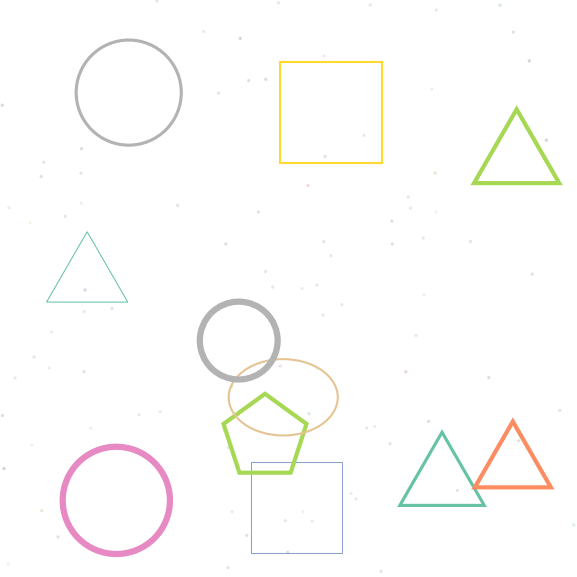[{"shape": "triangle", "thickness": 1.5, "radius": 0.42, "center": [0.765, 0.166]}, {"shape": "triangle", "thickness": 0.5, "radius": 0.41, "center": [0.151, 0.517]}, {"shape": "triangle", "thickness": 2, "radius": 0.38, "center": [0.888, 0.193]}, {"shape": "square", "thickness": 0.5, "radius": 0.39, "center": [0.514, 0.12]}, {"shape": "circle", "thickness": 3, "radius": 0.46, "center": [0.201, 0.133]}, {"shape": "pentagon", "thickness": 2, "radius": 0.38, "center": [0.459, 0.242]}, {"shape": "triangle", "thickness": 2, "radius": 0.43, "center": [0.895, 0.725]}, {"shape": "square", "thickness": 1, "radius": 0.44, "center": [0.573, 0.804]}, {"shape": "oval", "thickness": 1, "radius": 0.47, "center": [0.49, 0.311]}, {"shape": "circle", "thickness": 1.5, "radius": 0.46, "center": [0.223, 0.839]}, {"shape": "circle", "thickness": 3, "radius": 0.34, "center": [0.413, 0.409]}]